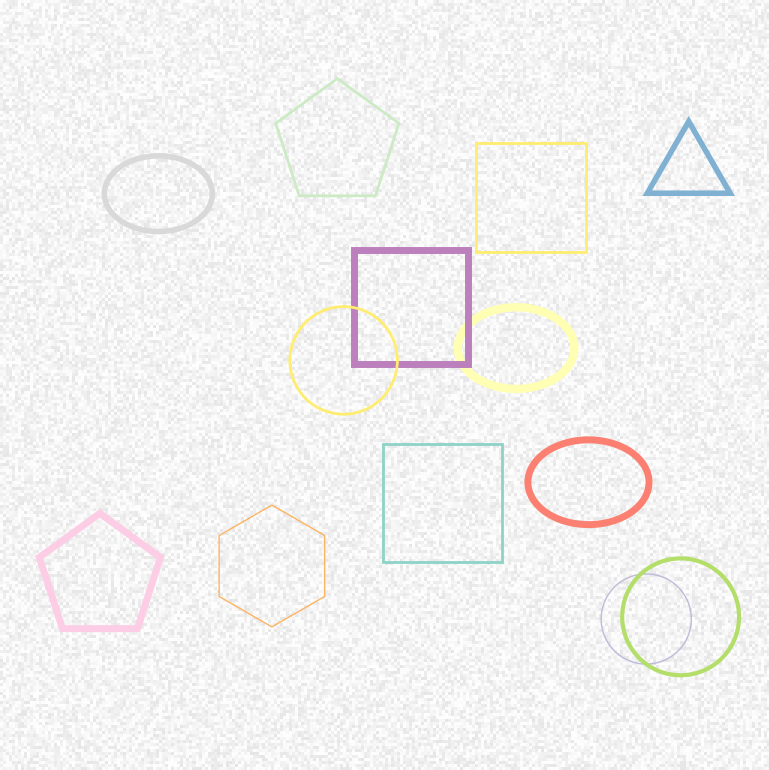[{"shape": "square", "thickness": 1, "radius": 0.38, "center": [0.575, 0.347]}, {"shape": "oval", "thickness": 3, "radius": 0.38, "center": [0.67, 0.548]}, {"shape": "circle", "thickness": 0.5, "radius": 0.29, "center": [0.839, 0.196]}, {"shape": "oval", "thickness": 2.5, "radius": 0.39, "center": [0.764, 0.374]}, {"shape": "triangle", "thickness": 2, "radius": 0.31, "center": [0.894, 0.78]}, {"shape": "hexagon", "thickness": 0.5, "radius": 0.4, "center": [0.353, 0.265]}, {"shape": "circle", "thickness": 1.5, "radius": 0.38, "center": [0.884, 0.199]}, {"shape": "pentagon", "thickness": 2.5, "radius": 0.41, "center": [0.13, 0.251]}, {"shape": "oval", "thickness": 2, "radius": 0.35, "center": [0.206, 0.748]}, {"shape": "square", "thickness": 2.5, "radius": 0.37, "center": [0.533, 0.601]}, {"shape": "pentagon", "thickness": 1, "radius": 0.42, "center": [0.438, 0.814]}, {"shape": "square", "thickness": 1, "radius": 0.36, "center": [0.689, 0.744]}, {"shape": "circle", "thickness": 1, "radius": 0.35, "center": [0.446, 0.532]}]